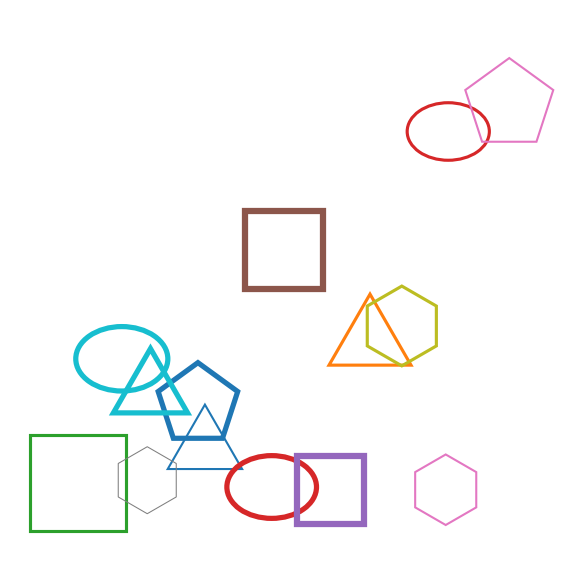[{"shape": "pentagon", "thickness": 2.5, "radius": 0.36, "center": [0.343, 0.299]}, {"shape": "triangle", "thickness": 1, "radius": 0.37, "center": [0.355, 0.224]}, {"shape": "triangle", "thickness": 1.5, "radius": 0.41, "center": [0.641, 0.408]}, {"shape": "square", "thickness": 1.5, "radius": 0.42, "center": [0.136, 0.163]}, {"shape": "oval", "thickness": 1.5, "radius": 0.36, "center": [0.776, 0.771]}, {"shape": "oval", "thickness": 2.5, "radius": 0.39, "center": [0.47, 0.156]}, {"shape": "square", "thickness": 3, "radius": 0.29, "center": [0.573, 0.151]}, {"shape": "square", "thickness": 3, "radius": 0.34, "center": [0.492, 0.566]}, {"shape": "hexagon", "thickness": 1, "radius": 0.31, "center": [0.772, 0.151]}, {"shape": "pentagon", "thickness": 1, "radius": 0.4, "center": [0.882, 0.818]}, {"shape": "hexagon", "thickness": 0.5, "radius": 0.29, "center": [0.255, 0.168]}, {"shape": "hexagon", "thickness": 1.5, "radius": 0.35, "center": [0.696, 0.435]}, {"shape": "triangle", "thickness": 2.5, "radius": 0.37, "center": [0.261, 0.321]}, {"shape": "oval", "thickness": 2.5, "radius": 0.4, "center": [0.211, 0.378]}]